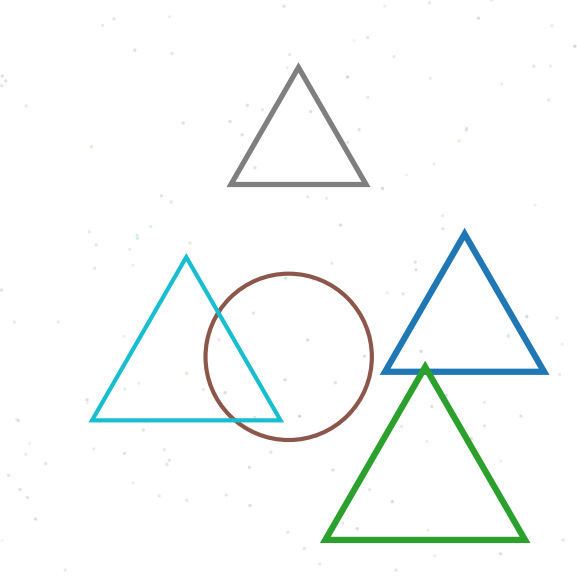[{"shape": "triangle", "thickness": 3, "radius": 0.79, "center": [0.805, 0.435]}, {"shape": "triangle", "thickness": 3, "radius": 1.0, "center": [0.736, 0.164]}, {"shape": "circle", "thickness": 2, "radius": 0.72, "center": [0.5, 0.381]}, {"shape": "triangle", "thickness": 2.5, "radius": 0.68, "center": [0.517, 0.747]}, {"shape": "triangle", "thickness": 2, "radius": 0.94, "center": [0.323, 0.365]}]